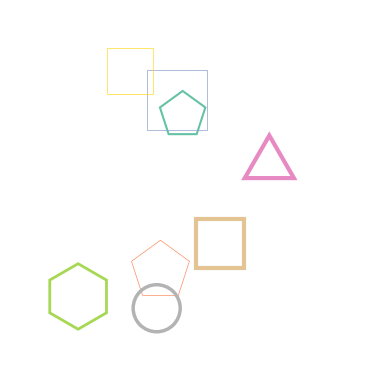[{"shape": "pentagon", "thickness": 1.5, "radius": 0.31, "center": [0.474, 0.702]}, {"shape": "pentagon", "thickness": 0.5, "radius": 0.4, "center": [0.417, 0.297]}, {"shape": "square", "thickness": 0.5, "radius": 0.39, "center": [0.46, 0.741]}, {"shape": "triangle", "thickness": 3, "radius": 0.37, "center": [0.7, 0.574]}, {"shape": "hexagon", "thickness": 2, "radius": 0.43, "center": [0.203, 0.23]}, {"shape": "square", "thickness": 0.5, "radius": 0.3, "center": [0.337, 0.815]}, {"shape": "square", "thickness": 3, "radius": 0.32, "center": [0.571, 0.367]}, {"shape": "circle", "thickness": 2.5, "radius": 0.31, "center": [0.407, 0.199]}]